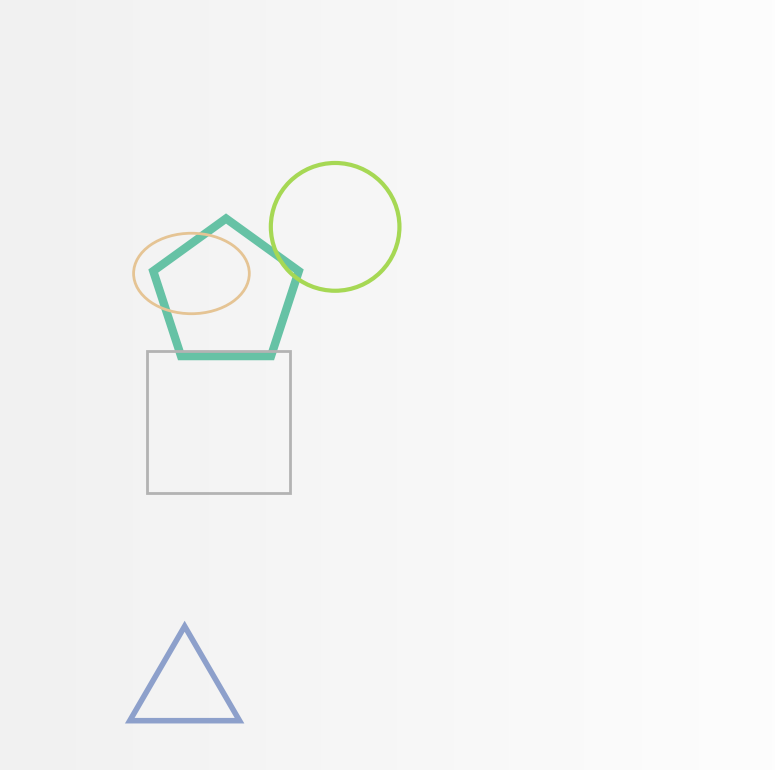[{"shape": "pentagon", "thickness": 3, "radius": 0.49, "center": [0.292, 0.617]}, {"shape": "triangle", "thickness": 2, "radius": 0.41, "center": [0.238, 0.105]}, {"shape": "circle", "thickness": 1.5, "radius": 0.41, "center": [0.432, 0.705]}, {"shape": "oval", "thickness": 1, "radius": 0.37, "center": [0.247, 0.645]}, {"shape": "square", "thickness": 1, "radius": 0.46, "center": [0.282, 0.452]}]